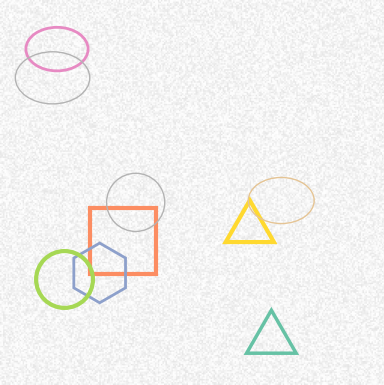[{"shape": "triangle", "thickness": 2.5, "radius": 0.37, "center": [0.705, 0.12]}, {"shape": "square", "thickness": 3, "radius": 0.43, "center": [0.319, 0.375]}, {"shape": "hexagon", "thickness": 2, "radius": 0.39, "center": [0.259, 0.291]}, {"shape": "oval", "thickness": 2, "radius": 0.4, "center": [0.148, 0.872]}, {"shape": "circle", "thickness": 3, "radius": 0.37, "center": [0.168, 0.274]}, {"shape": "triangle", "thickness": 3, "radius": 0.36, "center": [0.649, 0.407]}, {"shape": "oval", "thickness": 1, "radius": 0.43, "center": [0.73, 0.479]}, {"shape": "oval", "thickness": 1, "radius": 0.48, "center": [0.137, 0.798]}, {"shape": "circle", "thickness": 1, "radius": 0.38, "center": [0.352, 0.474]}]